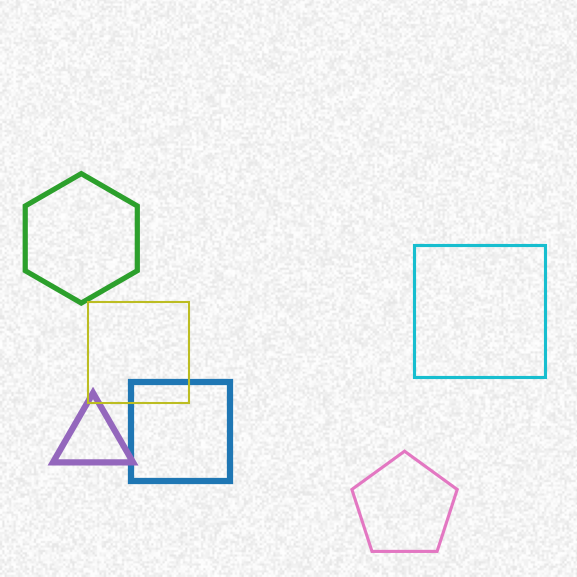[{"shape": "square", "thickness": 3, "radius": 0.43, "center": [0.312, 0.252]}, {"shape": "hexagon", "thickness": 2.5, "radius": 0.56, "center": [0.141, 0.586]}, {"shape": "triangle", "thickness": 3, "radius": 0.4, "center": [0.161, 0.239]}, {"shape": "pentagon", "thickness": 1.5, "radius": 0.48, "center": [0.701, 0.122]}, {"shape": "square", "thickness": 1, "radius": 0.44, "center": [0.239, 0.389]}, {"shape": "square", "thickness": 1.5, "radius": 0.57, "center": [0.83, 0.461]}]